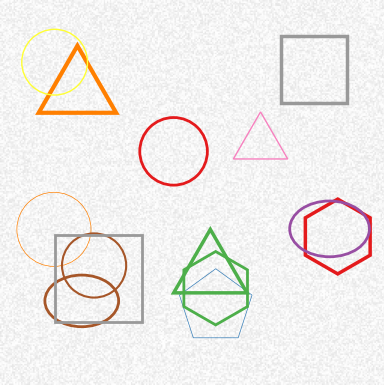[{"shape": "hexagon", "thickness": 2.5, "radius": 0.49, "center": [0.877, 0.386]}, {"shape": "circle", "thickness": 2, "radius": 0.44, "center": [0.451, 0.607]}, {"shape": "pentagon", "thickness": 0.5, "radius": 0.5, "center": [0.56, 0.203]}, {"shape": "hexagon", "thickness": 2, "radius": 0.48, "center": [0.56, 0.251]}, {"shape": "triangle", "thickness": 2.5, "radius": 0.55, "center": [0.546, 0.294]}, {"shape": "oval", "thickness": 2, "radius": 0.52, "center": [0.856, 0.406]}, {"shape": "circle", "thickness": 0.5, "radius": 0.48, "center": [0.14, 0.404]}, {"shape": "triangle", "thickness": 3, "radius": 0.58, "center": [0.201, 0.765]}, {"shape": "circle", "thickness": 1, "radius": 0.43, "center": [0.142, 0.838]}, {"shape": "circle", "thickness": 1.5, "radius": 0.42, "center": [0.244, 0.31]}, {"shape": "oval", "thickness": 2, "radius": 0.48, "center": [0.212, 0.218]}, {"shape": "triangle", "thickness": 1, "radius": 0.41, "center": [0.677, 0.628]}, {"shape": "square", "thickness": 2.5, "radius": 0.43, "center": [0.816, 0.819]}, {"shape": "square", "thickness": 2, "radius": 0.56, "center": [0.256, 0.276]}]